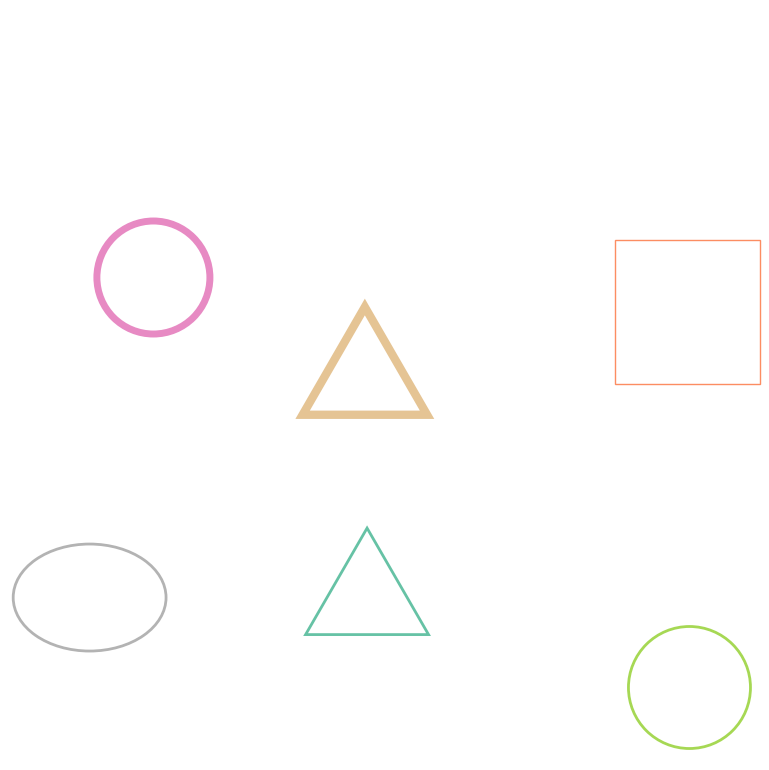[{"shape": "triangle", "thickness": 1, "radius": 0.46, "center": [0.477, 0.222]}, {"shape": "square", "thickness": 0.5, "radius": 0.47, "center": [0.893, 0.595]}, {"shape": "circle", "thickness": 2.5, "radius": 0.37, "center": [0.199, 0.64]}, {"shape": "circle", "thickness": 1, "radius": 0.4, "center": [0.895, 0.107]}, {"shape": "triangle", "thickness": 3, "radius": 0.47, "center": [0.474, 0.508]}, {"shape": "oval", "thickness": 1, "radius": 0.5, "center": [0.116, 0.224]}]